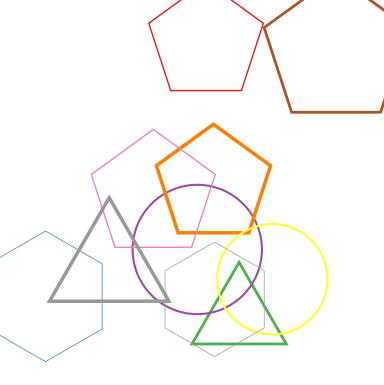[{"shape": "pentagon", "thickness": 1, "radius": 0.78, "center": [0.535, 0.891]}, {"shape": "hexagon", "thickness": 0.5, "radius": 0.85, "center": [0.118, 0.23]}, {"shape": "triangle", "thickness": 2, "radius": 0.71, "center": [0.621, 0.177]}, {"shape": "circle", "thickness": 1.5, "radius": 0.84, "center": [0.512, 0.352]}, {"shape": "pentagon", "thickness": 2.5, "radius": 0.78, "center": [0.554, 0.521]}, {"shape": "circle", "thickness": 1.5, "radius": 0.72, "center": [0.707, 0.275]}, {"shape": "pentagon", "thickness": 2, "radius": 0.98, "center": [0.873, 0.867]}, {"shape": "pentagon", "thickness": 1, "radius": 0.85, "center": [0.398, 0.495]}, {"shape": "hexagon", "thickness": 0.5, "radius": 0.74, "center": [0.557, 0.223]}, {"shape": "triangle", "thickness": 2.5, "radius": 0.9, "center": [0.284, 0.307]}]